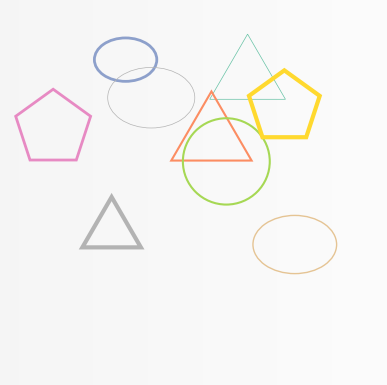[{"shape": "triangle", "thickness": 0.5, "radius": 0.56, "center": [0.639, 0.799]}, {"shape": "triangle", "thickness": 1.5, "radius": 0.6, "center": [0.546, 0.643]}, {"shape": "oval", "thickness": 2, "radius": 0.4, "center": [0.324, 0.845]}, {"shape": "pentagon", "thickness": 2, "radius": 0.51, "center": [0.137, 0.667]}, {"shape": "circle", "thickness": 1.5, "radius": 0.56, "center": [0.584, 0.581]}, {"shape": "pentagon", "thickness": 3, "radius": 0.48, "center": [0.734, 0.721]}, {"shape": "oval", "thickness": 1, "radius": 0.54, "center": [0.761, 0.365]}, {"shape": "oval", "thickness": 0.5, "radius": 0.56, "center": [0.39, 0.746]}, {"shape": "triangle", "thickness": 3, "radius": 0.44, "center": [0.288, 0.401]}]